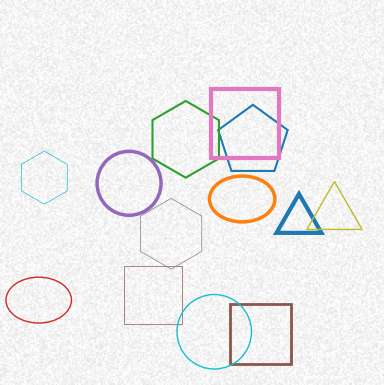[{"shape": "pentagon", "thickness": 1.5, "radius": 0.47, "center": [0.657, 0.633]}, {"shape": "triangle", "thickness": 3, "radius": 0.34, "center": [0.777, 0.429]}, {"shape": "oval", "thickness": 2.5, "radius": 0.43, "center": [0.629, 0.483]}, {"shape": "hexagon", "thickness": 1.5, "radius": 0.5, "center": [0.482, 0.638]}, {"shape": "oval", "thickness": 1, "radius": 0.43, "center": [0.101, 0.221]}, {"shape": "circle", "thickness": 2.5, "radius": 0.42, "center": [0.335, 0.524]}, {"shape": "square", "thickness": 0.5, "radius": 0.37, "center": [0.397, 0.234]}, {"shape": "square", "thickness": 2, "radius": 0.4, "center": [0.677, 0.132]}, {"shape": "square", "thickness": 3, "radius": 0.45, "center": [0.636, 0.679]}, {"shape": "hexagon", "thickness": 0.5, "radius": 0.46, "center": [0.445, 0.393]}, {"shape": "triangle", "thickness": 1, "radius": 0.41, "center": [0.869, 0.446]}, {"shape": "circle", "thickness": 1, "radius": 0.48, "center": [0.556, 0.138]}, {"shape": "hexagon", "thickness": 0.5, "radius": 0.34, "center": [0.115, 0.539]}]